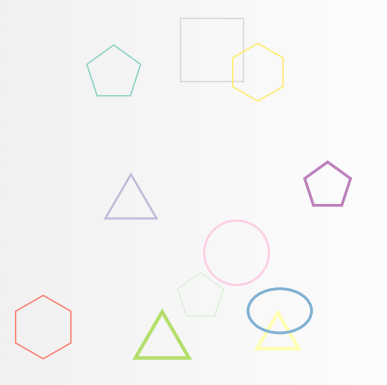[{"shape": "pentagon", "thickness": 1, "radius": 0.36, "center": [0.294, 0.81]}, {"shape": "triangle", "thickness": 2.5, "radius": 0.31, "center": [0.717, 0.125]}, {"shape": "triangle", "thickness": 1.5, "radius": 0.38, "center": [0.338, 0.471]}, {"shape": "hexagon", "thickness": 1, "radius": 0.41, "center": [0.112, 0.15]}, {"shape": "oval", "thickness": 2, "radius": 0.41, "center": [0.722, 0.193]}, {"shape": "triangle", "thickness": 2.5, "radius": 0.4, "center": [0.419, 0.11]}, {"shape": "circle", "thickness": 1.5, "radius": 0.42, "center": [0.61, 0.343]}, {"shape": "square", "thickness": 1, "radius": 0.41, "center": [0.546, 0.872]}, {"shape": "pentagon", "thickness": 2, "radius": 0.31, "center": [0.845, 0.517]}, {"shape": "pentagon", "thickness": 0.5, "radius": 0.31, "center": [0.518, 0.23]}, {"shape": "hexagon", "thickness": 1, "radius": 0.37, "center": [0.665, 0.812]}]